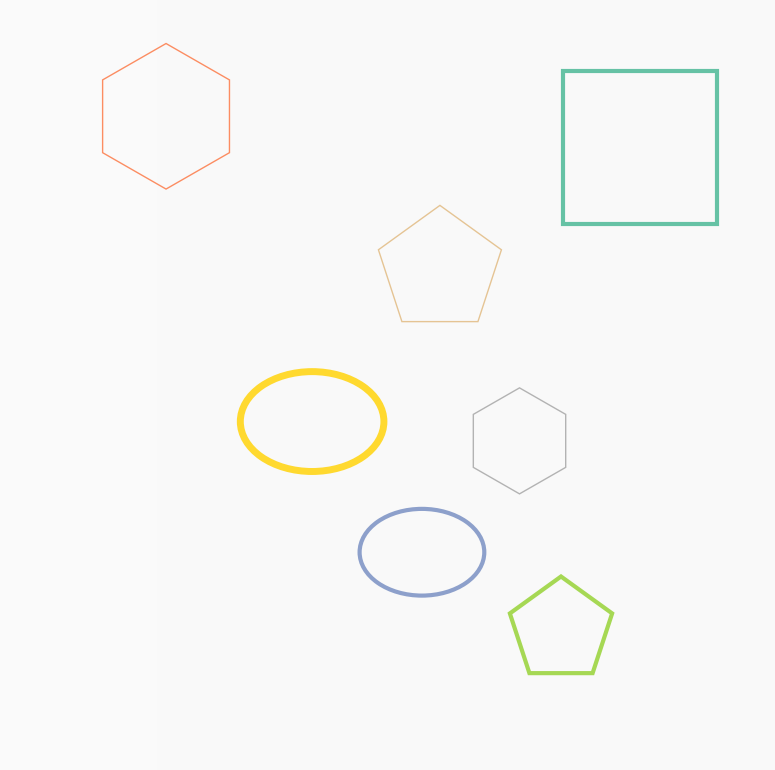[{"shape": "square", "thickness": 1.5, "radius": 0.49, "center": [0.826, 0.808]}, {"shape": "hexagon", "thickness": 0.5, "radius": 0.47, "center": [0.214, 0.849]}, {"shape": "oval", "thickness": 1.5, "radius": 0.4, "center": [0.544, 0.283]}, {"shape": "pentagon", "thickness": 1.5, "radius": 0.35, "center": [0.724, 0.182]}, {"shape": "oval", "thickness": 2.5, "radius": 0.46, "center": [0.403, 0.453]}, {"shape": "pentagon", "thickness": 0.5, "radius": 0.42, "center": [0.568, 0.65]}, {"shape": "hexagon", "thickness": 0.5, "radius": 0.34, "center": [0.67, 0.427]}]